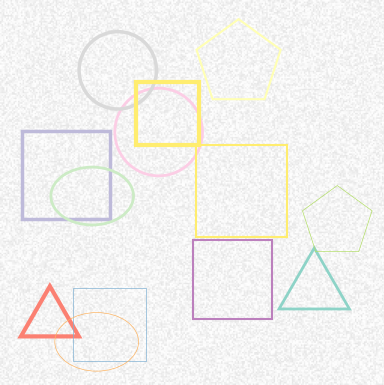[{"shape": "triangle", "thickness": 2, "radius": 0.53, "center": [0.816, 0.25]}, {"shape": "pentagon", "thickness": 1.5, "radius": 0.57, "center": [0.62, 0.835]}, {"shape": "square", "thickness": 2.5, "radius": 0.57, "center": [0.171, 0.545]}, {"shape": "triangle", "thickness": 3, "radius": 0.43, "center": [0.13, 0.17]}, {"shape": "square", "thickness": 0.5, "radius": 0.47, "center": [0.284, 0.157]}, {"shape": "oval", "thickness": 0.5, "radius": 0.54, "center": [0.251, 0.112]}, {"shape": "pentagon", "thickness": 0.5, "radius": 0.47, "center": [0.876, 0.423]}, {"shape": "circle", "thickness": 2, "radius": 0.57, "center": [0.412, 0.657]}, {"shape": "circle", "thickness": 2.5, "radius": 0.5, "center": [0.306, 0.817]}, {"shape": "square", "thickness": 1.5, "radius": 0.52, "center": [0.605, 0.274]}, {"shape": "oval", "thickness": 2, "radius": 0.54, "center": [0.239, 0.491]}, {"shape": "square", "thickness": 3, "radius": 0.41, "center": [0.434, 0.705]}, {"shape": "square", "thickness": 1.5, "radius": 0.59, "center": [0.628, 0.503]}]